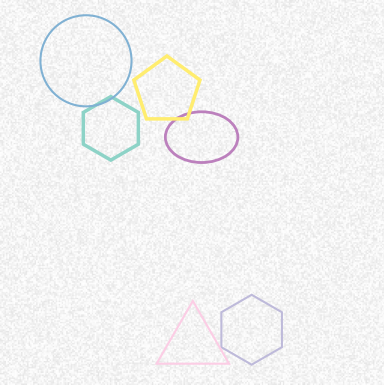[{"shape": "hexagon", "thickness": 2.5, "radius": 0.41, "center": [0.288, 0.667]}, {"shape": "hexagon", "thickness": 1.5, "radius": 0.45, "center": [0.654, 0.144]}, {"shape": "circle", "thickness": 1.5, "radius": 0.59, "center": [0.223, 0.842]}, {"shape": "triangle", "thickness": 1.5, "radius": 0.54, "center": [0.501, 0.11]}, {"shape": "oval", "thickness": 2, "radius": 0.47, "center": [0.524, 0.644]}, {"shape": "pentagon", "thickness": 2.5, "radius": 0.45, "center": [0.434, 0.764]}]